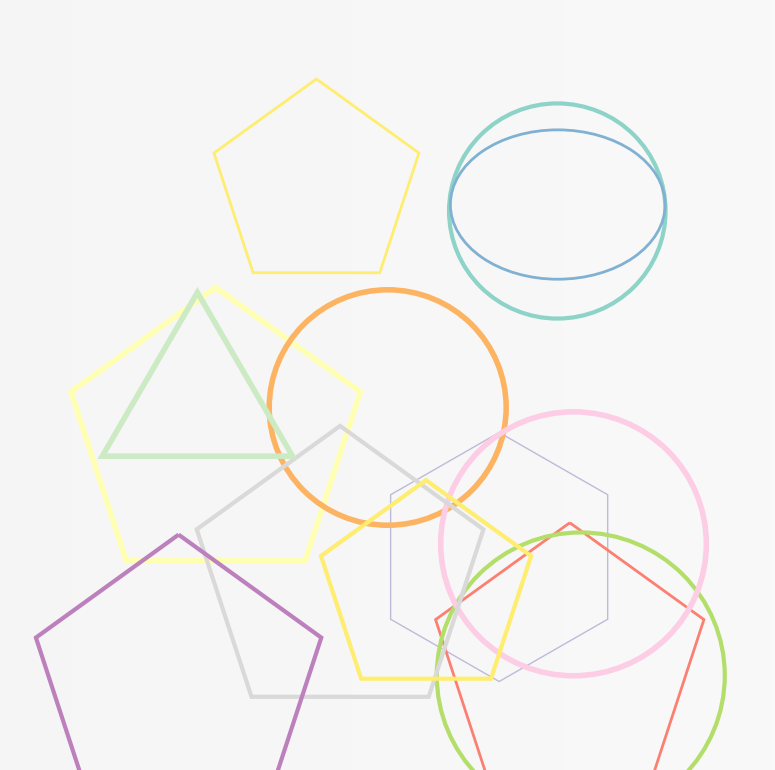[{"shape": "circle", "thickness": 1.5, "radius": 0.7, "center": [0.719, 0.726]}, {"shape": "pentagon", "thickness": 2, "radius": 0.98, "center": [0.278, 0.43]}, {"shape": "hexagon", "thickness": 0.5, "radius": 0.81, "center": [0.644, 0.277]}, {"shape": "pentagon", "thickness": 1, "radius": 0.91, "center": [0.735, 0.139]}, {"shape": "oval", "thickness": 1, "radius": 0.69, "center": [0.72, 0.734]}, {"shape": "circle", "thickness": 2, "radius": 0.76, "center": [0.5, 0.471]}, {"shape": "circle", "thickness": 1.5, "radius": 0.93, "center": [0.749, 0.123]}, {"shape": "circle", "thickness": 2, "radius": 0.86, "center": [0.74, 0.294]}, {"shape": "pentagon", "thickness": 1.5, "radius": 0.97, "center": [0.439, 0.252]}, {"shape": "pentagon", "thickness": 1.5, "radius": 0.97, "center": [0.23, 0.112]}, {"shape": "triangle", "thickness": 2, "radius": 0.71, "center": [0.255, 0.478]}, {"shape": "pentagon", "thickness": 1, "radius": 0.7, "center": [0.408, 0.758]}, {"shape": "pentagon", "thickness": 1.5, "radius": 0.71, "center": [0.55, 0.234]}]